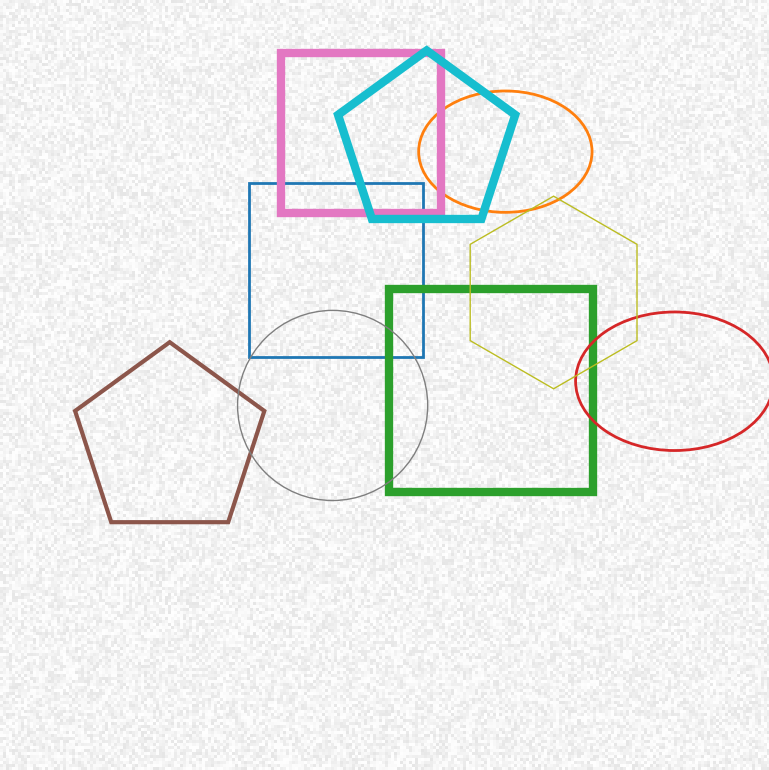[{"shape": "square", "thickness": 1, "radius": 0.56, "center": [0.436, 0.649]}, {"shape": "oval", "thickness": 1, "radius": 0.56, "center": [0.656, 0.803]}, {"shape": "square", "thickness": 3, "radius": 0.66, "center": [0.638, 0.493]}, {"shape": "oval", "thickness": 1, "radius": 0.64, "center": [0.876, 0.505]}, {"shape": "pentagon", "thickness": 1.5, "radius": 0.65, "center": [0.22, 0.426]}, {"shape": "square", "thickness": 3, "radius": 0.52, "center": [0.469, 0.827]}, {"shape": "circle", "thickness": 0.5, "radius": 0.62, "center": [0.432, 0.473]}, {"shape": "hexagon", "thickness": 0.5, "radius": 0.63, "center": [0.719, 0.62]}, {"shape": "pentagon", "thickness": 3, "radius": 0.6, "center": [0.554, 0.813]}]